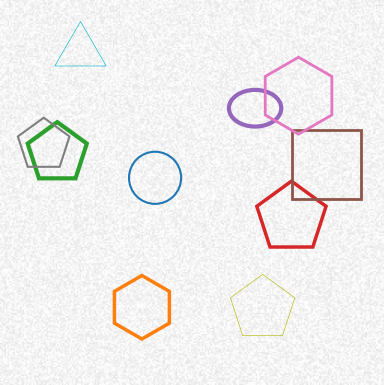[{"shape": "circle", "thickness": 1.5, "radius": 0.34, "center": [0.403, 0.538]}, {"shape": "hexagon", "thickness": 2.5, "radius": 0.41, "center": [0.369, 0.202]}, {"shape": "pentagon", "thickness": 3, "radius": 0.4, "center": [0.149, 0.602]}, {"shape": "pentagon", "thickness": 2.5, "radius": 0.47, "center": [0.757, 0.435]}, {"shape": "oval", "thickness": 3, "radius": 0.34, "center": [0.663, 0.719]}, {"shape": "square", "thickness": 2, "radius": 0.45, "center": [0.848, 0.573]}, {"shape": "hexagon", "thickness": 2, "radius": 0.5, "center": [0.775, 0.751]}, {"shape": "pentagon", "thickness": 1.5, "radius": 0.35, "center": [0.114, 0.624]}, {"shape": "pentagon", "thickness": 0.5, "radius": 0.44, "center": [0.682, 0.199]}, {"shape": "triangle", "thickness": 0.5, "radius": 0.39, "center": [0.209, 0.867]}]